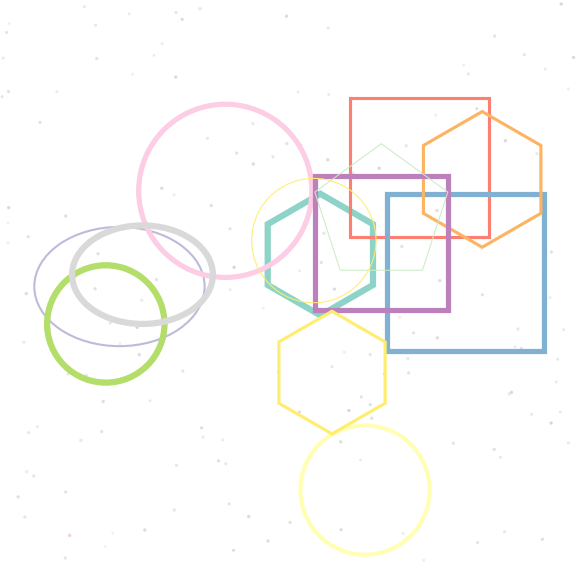[{"shape": "hexagon", "thickness": 3, "radius": 0.53, "center": [0.555, 0.558]}, {"shape": "circle", "thickness": 2, "radius": 0.56, "center": [0.632, 0.151]}, {"shape": "oval", "thickness": 1, "radius": 0.74, "center": [0.207, 0.503]}, {"shape": "square", "thickness": 1.5, "radius": 0.6, "center": [0.726, 0.709]}, {"shape": "square", "thickness": 2.5, "radius": 0.68, "center": [0.806, 0.527]}, {"shape": "hexagon", "thickness": 1.5, "radius": 0.59, "center": [0.835, 0.688]}, {"shape": "circle", "thickness": 3, "radius": 0.51, "center": [0.183, 0.438]}, {"shape": "circle", "thickness": 2.5, "radius": 0.75, "center": [0.39, 0.669]}, {"shape": "oval", "thickness": 3, "radius": 0.61, "center": [0.247, 0.524]}, {"shape": "square", "thickness": 2.5, "radius": 0.58, "center": [0.661, 0.578]}, {"shape": "pentagon", "thickness": 0.5, "radius": 0.61, "center": [0.66, 0.629]}, {"shape": "circle", "thickness": 0.5, "radius": 0.54, "center": [0.543, 0.583]}, {"shape": "hexagon", "thickness": 1.5, "radius": 0.53, "center": [0.575, 0.354]}]